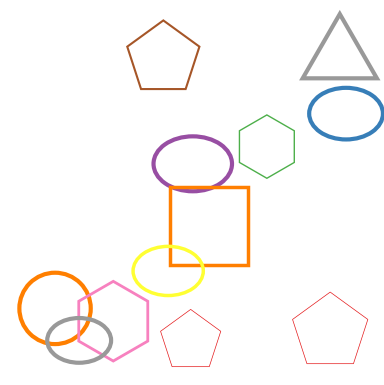[{"shape": "pentagon", "thickness": 0.5, "radius": 0.51, "center": [0.858, 0.139]}, {"shape": "pentagon", "thickness": 0.5, "radius": 0.41, "center": [0.495, 0.114]}, {"shape": "oval", "thickness": 3, "radius": 0.48, "center": [0.899, 0.705]}, {"shape": "hexagon", "thickness": 1, "radius": 0.41, "center": [0.693, 0.619]}, {"shape": "oval", "thickness": 3, "radius": 0.51, "center": [0.501, 0.575]}, {"shape": "circle", "thickness": 3, "radius": 0.46, "center": [0.143, 0.199]}, {"shape": "square", "thickness": 2.5, "radius": 0.5, "center": [0.542, 0.413]}, {"shape": "oval", "thickness": 2.5, "radius": 0.46, "center": [0.437, 0.296]}, {"shape": "pentagon", "thickness": 1.5, "radius": 0.49, "center": [0.424, 0.848]}, {"shape": "hexagon", "thickness": 2, "radius": 0.52, "center": [0.294, 0.166]}, {"shape": "triangle", "thickness": 3, "radius": 0.56, "center": [0.883, 0.852]}, {"shape": "oval", "thickness": 3, "radius": 0.41, "center": [0.206, 0.116]}]